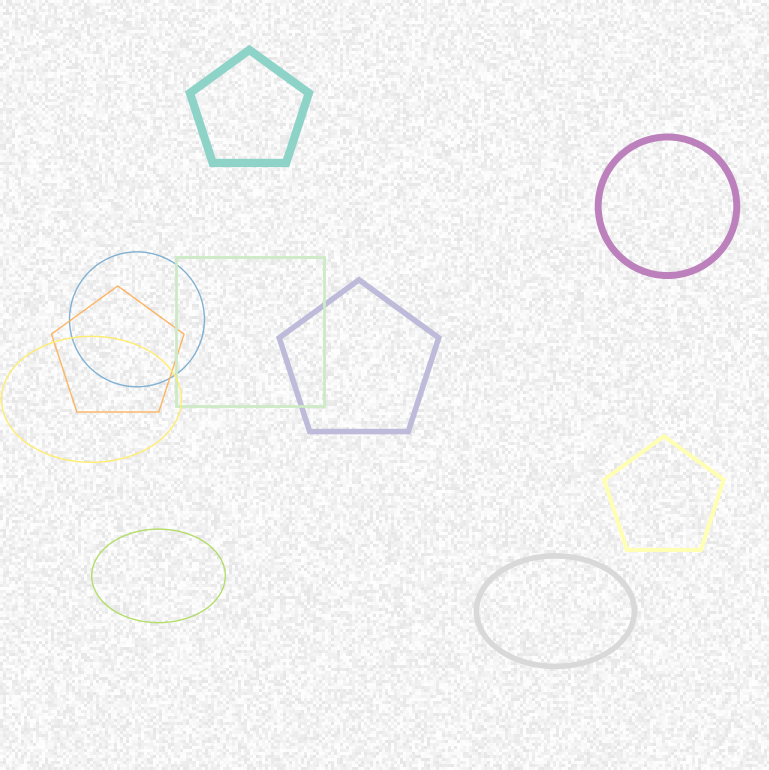[{"shape": "pentagon", "thickness": 3, "radius": 0.41, "center": [0.324, 0.854]}, {"shape": "pentagon", "thickness": 1.5, "radius": 0.41, "center": [0.862, 0.352]}, {"shape": "pentagon", "thickness": 2, "radius": 0.54, "center": [0.466, 0.528]}, {"shape": "circle", "thickness": 0.5, "radius": 0.44, "center": [0.178, 0.585]}, {"shape": "pentagon", "thickness": 0.5, "radius": 0.45, "center": [0.153, 0.538]}, {"shape": "oval", "thickness": 0.5, "radius": 0.43, "center": [0.206, 0.252]}, {"shape": "oval", "thickness": 2, "radius": 0.51, "center": [0.721, 0.206]}, {"shape": "circle", "thickness": 2.5, "radius": 0.45, "center": [0.867, 0.732]}, {"shape": "square", "thickness": 1, "radius": 0.48, "center": [0.325, 0.569]}, {"shape": "oval", "thickness": 0.5, "radius": 0.58, "center": [0.119, 0.481]}]